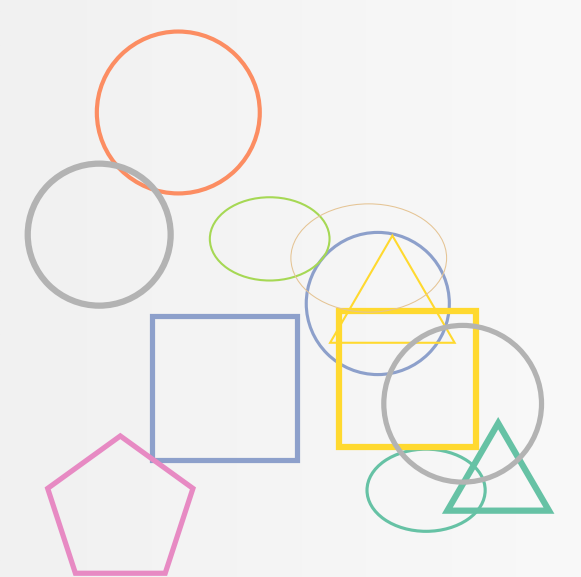[{"shape": "triangle", "thickness": 3, "radius": 0.5, "center": [0.857, 0.165]}, {"shape": "oval", "thickness": 1.5, "radius": 0.51, "center": [0.733, 0.15]}, {"shape": "circle", "thickness": 2, "radius": 0.7, "center": [0.307, 0.804]}, {"shape": "circle", "thickness": 1.5, "radius": 0.62, "center": [0.65, 0.474]}, {"shape": "square", "thickness": 2.5, "radius": 0.62, "center": [0.386, 0.327]}, {"shape": "pentagon", "thickness": 2.5, "radius": 0.66, "center": [0.207, 0.113]}, {"shape": "oval", "thickness": 1, "radius": 0.51, "center": [0.464, 0.585]}, {"shape": "triangle", "thickness": 1, "radius": 0.62, "center": [0.675, 0.467]}, {"shape": "square", "thickness": 3, "radius": 0.59, "center": [0.701, 0.342]}, {"shape": "oval", "thickness": 0.5, "radius": 0.67, "center": [0.634, 0.552]}, {"shape": "circle", "thickness": 2.5, "radius": 0.68, "center": [0.796, 0.3]}, {"shape": "circle", "thickness": 3, "radius": 0.61, "center": [0.171, 0.593]}]